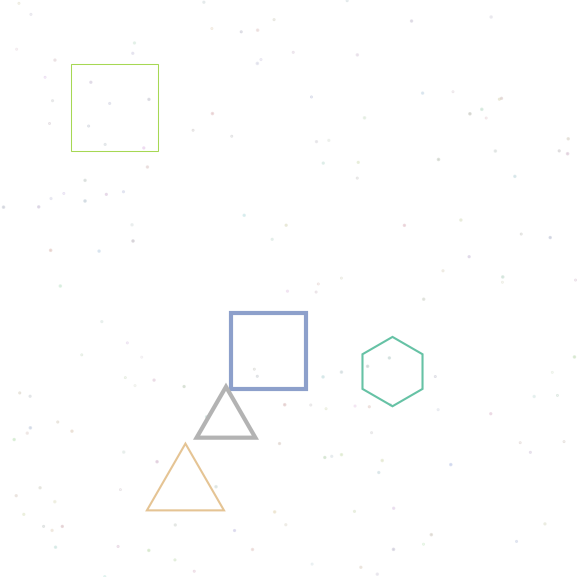[{"shape": "hexagon", "thickness": 1, "radius": 0.3, "center": [0.68, 0.356]}, {"shape": "square", "thickness": 2, "radius": 0.33, "center": [0.465, 0.391]}, {"shape": "square", "thickness": 0.5, "radius": 0.38, "center": [0.199, 0.812]}, {"shape": "triangle", "thickness": 1, "radius": 0.39, "center": [0.321, 0.154]}, {"shape": "triangle", "thickness": 2, "radius": 0.29, "center": [0.391, 0.271]}]